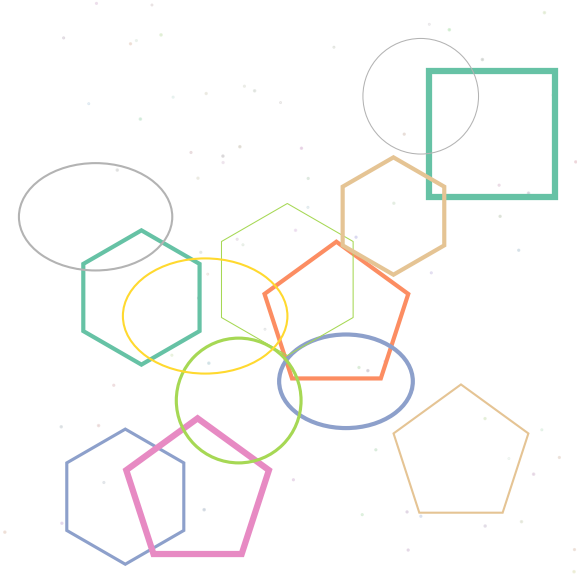[{"shape": "square", "thickness": 3, "radius": 0.55, "center": [0.852, 0.767]}, {"shape": "hexagon", "thickness": 2, "radius": 0.58, "center": [0.245, 0.484]}, {"shape": "pentagon", "thickness": 2, "radius": 0.65, "center": [0.583, 0.45]}, {"shape": "oval", "thickness": 2, "radius": 0.58, "center": [0.599, 0.339]}, {"shape": "hexagon", "thickness": 1.5, "radius": 0.58, "center": [0.217, 0.139]}, {"shape": "pentagon", "thickness": 3, "radius": 0.65, "center": [0.342, 0.145]}, {"shape": "hexagon", "thickness": 0.5, "radius": 0.66, "center": [0.498, 0.515]}, {"shape": "circle", "thickness": 1.5, "radius": 0.54, "center": [0.413, 0.306]}, {"shape": "oval", "thickness": 1, "radius": 0.71, "center": [0.355, 0.452]}, {"shape": "hexagon", "thickness": 2, "radius": 0.51, "center": [0.681, 0.625]}, {"shape": "pentagon", "thickness": 1, "radius": 0.61, "center": [0.798, 0.211]}, {"shape": "circle", "thickness": 0.5, "radius": 0.5, "center": [0.729, 0.832]}, {"shape": "oval", "thickness": 1, "radius": 0.66, "center": [0.166, 0.624]}]